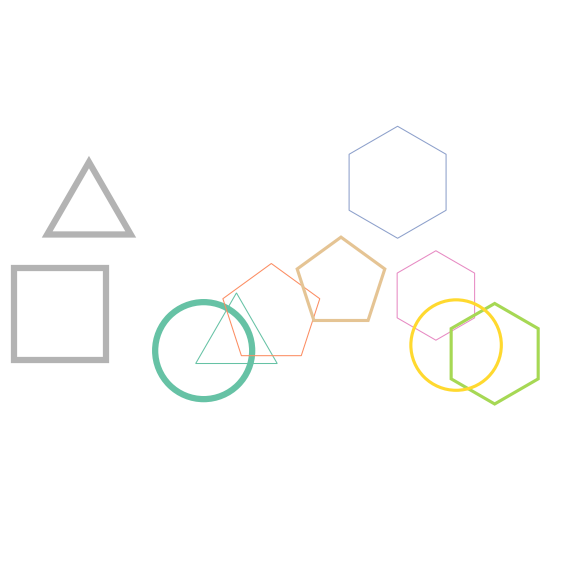[{"shape": "circle", "thickness": 3, "radius": 0.42, "center": [0.353, 0.392]}, {"shape": "triangle", "thickness": 0.5, "radius": 0.41, "center": [0.409, 0.41]}, {"shape": "pentagon", "thickness": 0.5, "radius": 0.44, "center": [0.47, 0.455]}, {"shape": "hexagon", "thickness": 0.5, "radius": 0.48, "center": [0.688, 0.684]}, {"shape": "hexagon", "thickness": 0.5, "radius": 0.39, "center": [0.755, 0.487]}, {"shape": "hexagon", "thickness": 1.5, "radius": 0.44, "center": [0.857, 0.387]}, {"shape": "circle", "thickness": 1.5, "radius": 0.39, "center": [0.79, 0.402]}, {"shape": "pentagon", "thickness": 1.5, "radius": 0.4, "center": [0.59, 0.509]}, {"shape": "triangle", "thickness": 3, "radius": 0.42, "center": [0.154, 0.635]}, {"shape": "square", "thickness": 3, "radius": 0.4, "center": [0.104, 0.456]}]